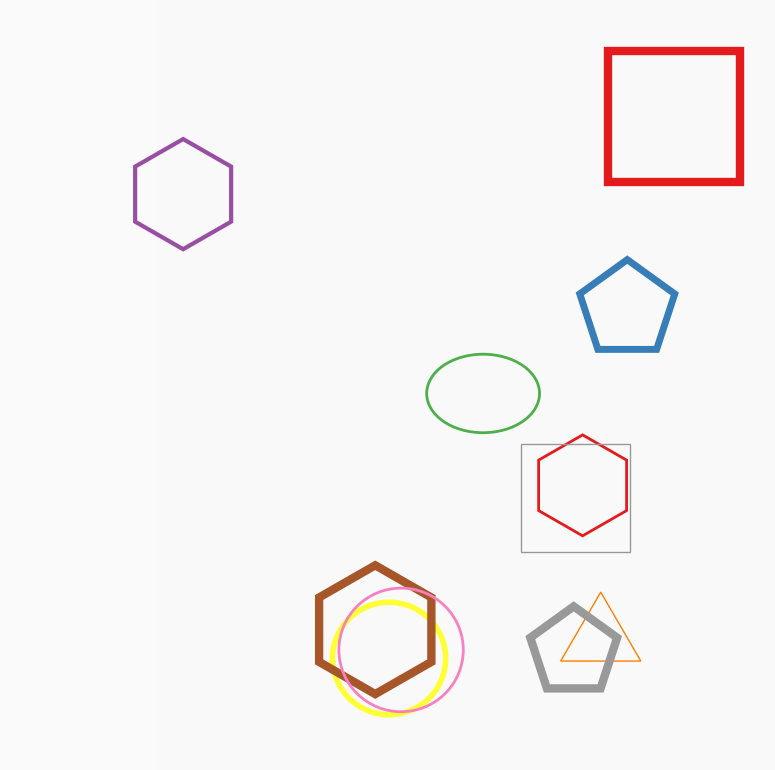[{"shape": "hexagon", "thickness": 1, "radius": 0.33, "center": [0.752, 0.37]}, {"shape": "square", "thickness": 3, "radius": 0.43, "center": [0.87, 0.849]}, {"shape": "pentagon", "thickness": 2.5, "radius": 0.32, "center": [0.809, 0.598]}, {"shape": "oval", "thickness": 1, "radius": 0.36, "center": [0.623, 0.489]}, {"shape": "hexagon", "thickness": 1.5, "radius": 0.36, "center": [0.236, 0.748]}, {"shape": "triangle", "thickness": 0.5, "radius": 0.3, "center": [0.775, 0.171]}, {"shape": "circle", "thickness": 2, "radius": 0.37, "center": [0.502, 0.145]}, {"shape": "hexagon", "thickness": 3, "radius": 0.42, "center": [0.484, 0.182]}, {"shape": "circle", "thickness": 1, "radius": 0.4, "center": [0.518, 0.156]}, {"shape": "pentagon", "thickness": 3, "radius": 0.29, "center": [0.74, 0.154]}, {"shape": "square", "thickness": 0.5, "radius": 0.35, "center": [0.743, 0.354]}]